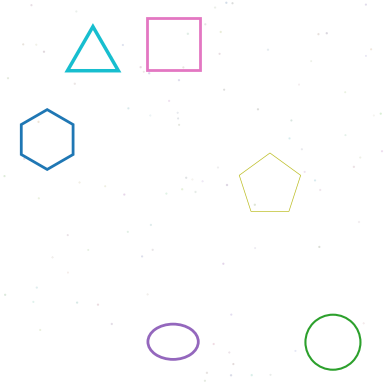[{"shape": "hexagon", "thickness": 2, "radius": 0.39, "center": [0.123, 0.638]}, {"shape": "circle", "thickness": 1.5, "radius": 0.36, "center": [0.865, 0.111]}, {"shape": "oval", "thickness": 2, "radius": 0.33, "center": [0.45, 0.112]}, {"shape": "square", "thickness": 2, "radius": 0.34, "center": [0.451, 0.886]}, {"shape": "pentagon", "thickness": 0.5, "radius": 0.42, "center": [0.701, 0.519]}, {"shape": "triangle", "thickness": 2.5, "radius": 0.38, "center": [0.241, 0.854]}]